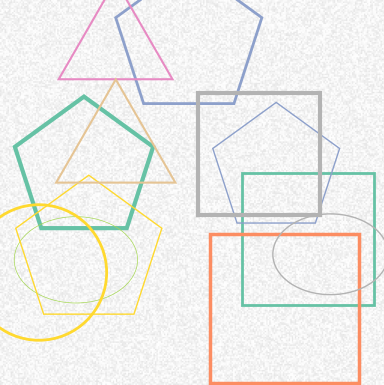[{"shape": "square", "thickness": 2, "radius": 0.85, "center": [0.8, 0.379]}, {"shape": "pentagon", "thickness": 3, "radius": 0.94, "center": [0.218, 0.56]}, {"shape": "square", "thickness": 2.5, "radius": 0.97, "center": [0.739, 0.198]}, {"shape": "pentagon", "thickness": 2, "radius": 1.0, "center": [0.49, 0.892]}, {"shape": "pentagon", "thickness": 1, "radius": 0.87, "center": [0.717, 0.561]}, {"shape": "triangle", "thickness": 1.5, "radius": 0.85, "center": [0.3, 0.879]}, {"shape": "oval", "thickness": 0.5, "radius": 0.8, "center": [0.197, 0.325]}, {"shape": "circle", "thickness": 2, "radius": 0.88, "center": [0.101, 0.292]}, {"shape": "pentagon", "thickness": 1, "radius": 1.0, "center": [0.231, 0.345]}, {"shape": "triangle", "thickness": 1.5, "radius": 0.89, "center": [0.301, 0.615]}, {"shape": "oval", "thickness": 1, "radius": 0.75, "center": [0.859, 0.34]}, {"shape": "square", "thickness": 3, "radius": 0.79, "center": [0.672, 0.6]}]